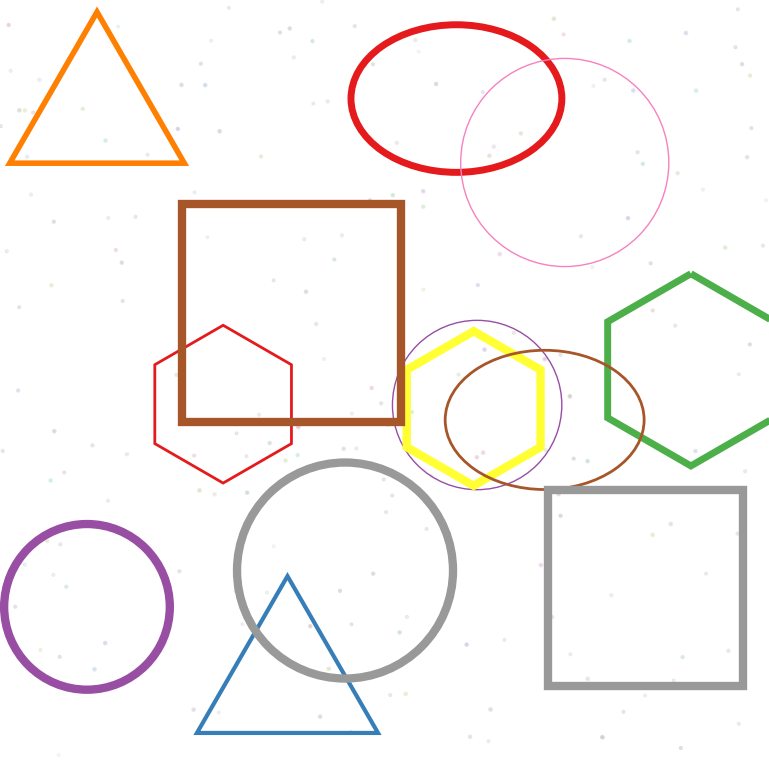[{"shape": "oval", "thickness": 2.5, "radius": 0.68, "center": [0.593, 0.872]}, {"shape": "hexagon", "thickness": 1, "radius": 0.51, "center": [0.29, 0.475]}, {"shape": "triangle", "thickness": 1.5, "radius": 0.68, "center": [0.373, 0.116]}, {"shape": "hexagon", "thickness": 2.5, "radius": 0.62, "center": [0.897, 0.52]}, {"shape": "circle", "thickness": 0.5, "radius": 0.55, "center": [0.62, 0.474]}, {"shape": "circle", "thickness": 3, "radius": 0.54, "center": [0.113, 0.212]}, {"shape": "triangle", "thickness": 2, "radius": 0.65, "center": [0.126, 0.854]}, {"shape": "hexagon", "thickness": 3, "radius": 0.5, "center": [0.615, 0.47]}, {"shape": "oval", "thickness": 1, "radius": 0.65, "center": [0.707, 0.455]}, {"shape": "square", "thickness": 3, "radius": 0.71, "center": [0.378, 0.593]}, {"shape": "circle", "thickness": 0.5, "radius": 0.68, "center": [0.733, 0.789]}, {"shape": "square", "thickness": 3, "radius": 0.63, "center": [0.839, 0.236]}, {"shape": "circle", "thickness": 3, "radius": 0.7, "center": [0.448, 0.259]}]